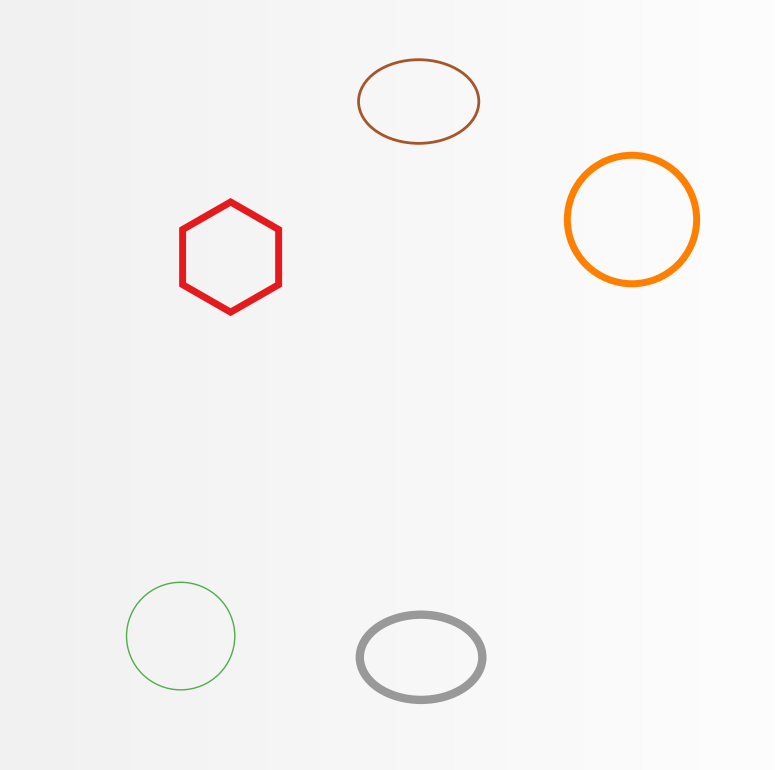[{"shape": "hexagon", "thickness": 2.5, "radius": 0.36, "center": [0.298, 0.666]}, {"shape": "circle", "thickness": 0.5, "radius": 0.35, "center": [0.233, 0.174]}, {"shape": "circle", "thickness": 2.5, "radius": 0.42, "center": [0.815, 0.715]}, {"shape": "oval", "thickness": 1, "radius": 0.39, "center": [0.54, 0.868]}, {"shape": "oval", "thickness": 3, "radius": 0.4, "center": [0.543, 0.146]}]